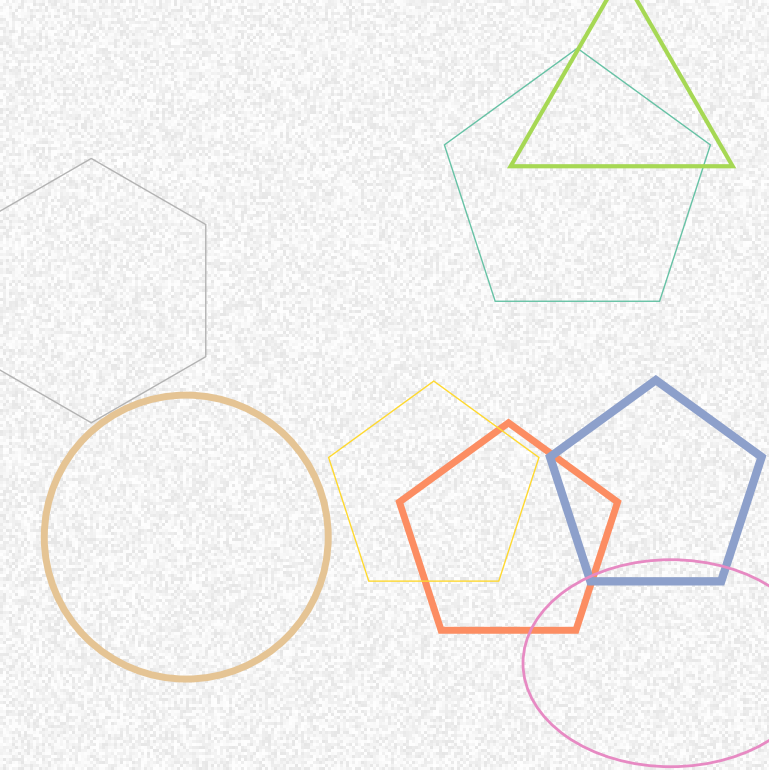[{"shape": "pentagon", "thickness": 0.5, "radius": 0.91, "center": [0.75, 0.756]}, {"shape": "pentagon", "thickness": 2.5, "radius": 0.74, "center": [0.66, 0.302]}, {"shape": "pentagon", "thickness": 3, "radius": 0.72, "center": [0.852, 0.362]}, {"shape": "oval", "thickness": 1, "radius": 0.96, "center": [0.871, 0.139]}, {"shape": "triangle", "thickness": 1.5, "radius": 0.83, "center": [0.807, 0.867]}, {"shape": "pentagon", "thickness": 0.5, "radius": 0.72, "center": [0.563, 0.361]}, {"shape": "circle", "thickness": 2.5, "radius": 0.92, "center": [0.242, 0.302]}, {"shape": "hexagon", "thickness": 0.5, "radius": 0.86, "center": [0.119, 0.623]}]